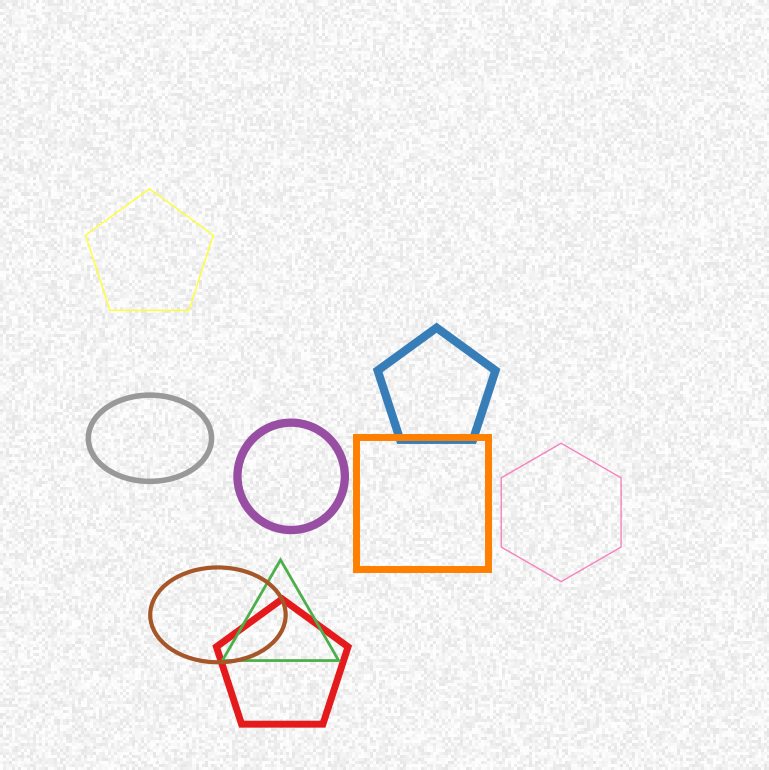[{"shape": "pentagon", "thickness": 2.5, "radius": 0.45, "center": [0.367, 0.132]}, {"shape": "pentagon", "thickness": 3, "radius": 0.4, "center": [0.567, 0.494]}, {"shape": "triangle", "thickness": 1, "radius": 0.44, "center": [0.364, 0.186]}, {"shape": "circle", "thickness": 3, "radius": 0.35, "center": [0.378, 0.381]}, {"shape": "square", "thickness": 2.5, "radius": 0.43, "center": [0.549, 0.346]}, {"shape": "pentagon", "thickness": 0.5, "radius": 0.44, "center": [0.194, 0.668]}, {"shape": "oval", "thickness": 1.5, "radius": 0.44, "center": [0.283, 0.201]}, {"shape": "hexagon", "thickness": 0.5, "radius": 0.45, "center": [0.729, 0.334]}, {"shape": "oval", "thickness": 2, "radius": 0.4, "center": [0.195, 0.431]}]